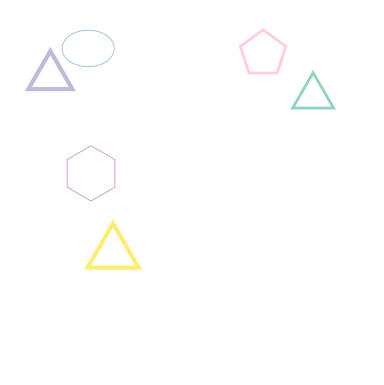[{"shape": "triangle", "thickness": 2, "radius": 0.31, "center": [0.813, 0.75]}, {"shape": "triangle", "thickness": 3, "radius": 0.33, "center": [0.131, 0.802]}, {"shape": "oval", "thickness": 0.5, "radius": 0.34, "center": [0.229, 0.874]}, {"shape": "pentagon", "thickness": 2, "radius": 0.31, "center": [0.683, 0.86]}, {"shape": "hexagon", "thickness": 0.5, "radius": 0.36, "center": [0.236, 0.55]}, {"shape": "triangle", "thickness": 3, "radius": 0.38, "center": [0.294, 0.343]}]